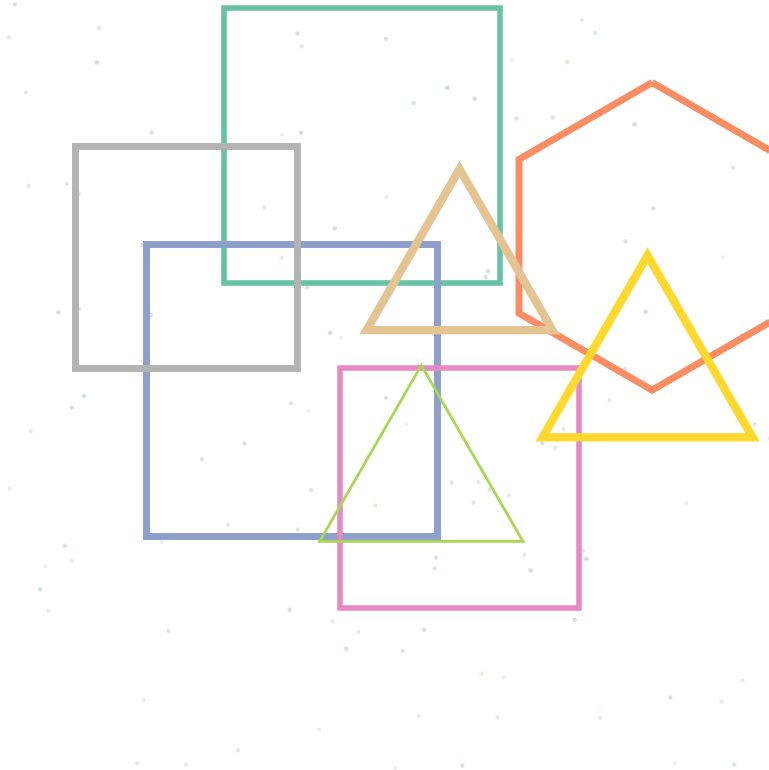[{"shape": "square", "thickness": 2, "radius": 0.89, "center": [0.47, 0.811]}, {"shape": "hexagon", "thickness": 2.5, "radius": 1.0, "center": [0.847, 0.693]}, {"shape": "square", "thickness": 2.5, "radius": 0.95, "center": [0.378, 0.493]}, {"shape": "square", "thickness": 2, "radius": 0.78, "center": [0.597, 0.366]}, {"shape": "triangle", "thickness": 1, "radius": 0.76, "center": [0.547, 0.373]}, {"shape": "triangle", "thickness": 3, "radius": 0.79, "center": [0.841, 0.511]}, {"shape": "triangle", "thickness": 3, "radius": 0.7, "center": [0.597, 0.641]}, {"shape": "square", "thickness": 2.5, "radius": 0.72, "center": [0.242, 0.666]}]